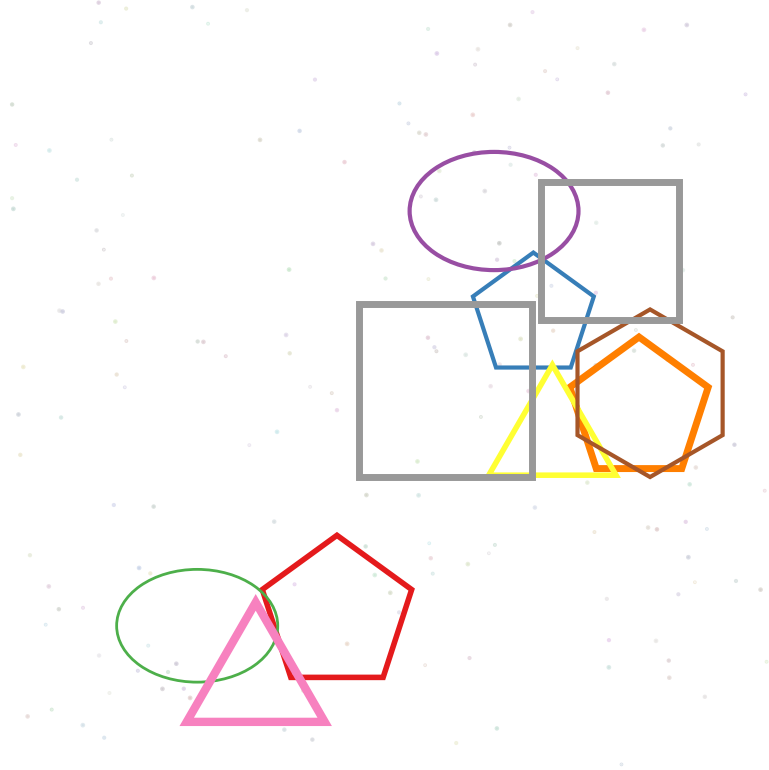[{"shape": "pentagon", "thickness": 2, "radius": 0.51, "center": [0.438, 0.203]}, {"shape": "pentagon", "thickness": 1.5, "radius": 0.41, "center": [0.693, 0.589]}, {"shape": "oval", "thickness": 1, "radius": 0.52, "center": [0.256, 0.187]}, {"shape": "oval", "thickness": 1.5, "radius": 0.55, "center": [0.642, 0.726]}, {"shape": "pentagon", "thickness": 2.5, "radius": 0.47, "center": [0.83, 0.468]}, {"shape": "triangle", "thickness": 2, "radius": 0.48, "center": [0.717, 0.431]}, {"shape": "hexagon", "thickness": 1.5, "radius": 0.54, "center": [0.844, 0.489]}, {"shape": "triangle", "thickness": 3, "radius": 0.52, "center": [0.332, 0.114]}, {"shape": "square", "thickness": 2.5, "radius": 0.56, "center": [0.579, 0.493]}, {"shape": "square", "thickness": 2.5, "radius": 0.45, "center": [0.792, 0.674]}]